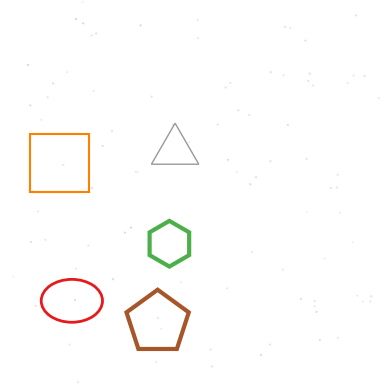[{"shape": "oval", "thickness": 2, "radius": 0.4, "center": [0.187, 0.219]}, {"shape": "hexagon", "thickness": 3, "radius": 0.3, "center": [0.44, 0.367]}, {"shape": "square", "thickness": 1.5, "radius": 0.38, "center": [0.154, 0.576]}, {"shape": "pentagon", "thickness": 3, "radius": 0.43, "center": [0.409, 0.162]}, {"shape": "triangle", "thickness": 1, "radius": 0.36, "center": [0.455, 0.609]}]